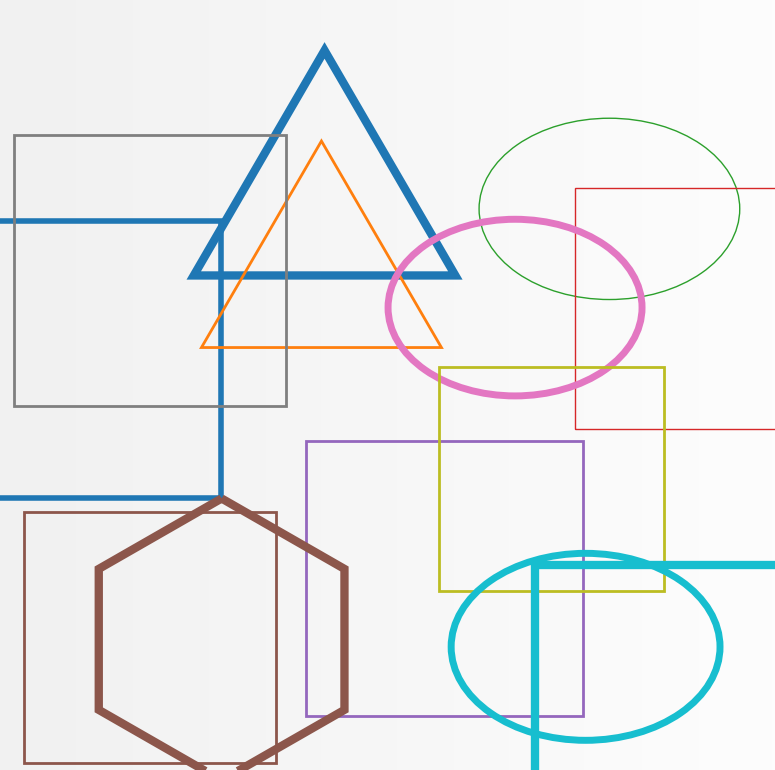[{"shape": "triangle", "thickness": 3, "radius": 0.97, "center": [0.419, 0.74]}, {"shape": "square", "thickness": 2, "radius": 0.9, "center": [0.106, 0.533]}, {"shape": "triangle", "thickness": 1, "radius": 0.89, "center": [0.415, 0.638]}, {"shape": "oval", "thickness": 0.5, "radius": 0.84, "center": [0.786, 0.729]}, {"shape": "square", "thickness": 0.5, "radius": 0.78, "center": [0.897, 0.599]}, {"shape": "square", "thickness": 1, "radius": 0.89, "center": [0.573, 0.249]}, {"shape": "hexagon", "thickness": 3, "radius": 0.92, "center": [0.286, 0.17]}, {"shape": "square", "thickness": 1, "radius": 0.81, "center": [0.194, 0.172]}, {"shape": "oval", "thickness": 2.5, "radius": 0.82, "center": [0.665, 0.601]}, {"shape": "square", "thickness": 1, "radius": 0.88, "center": [0.193, 0.649]}, {"shape": "square", "thickness": 1, "radius": 0.73, "center": [0.711, 0.378]}, {"shape": "oval", "thickness": 2.5, "radius": 0.87, "center": [0.756, 0.16]}, {"shape": "square", "thickness": 3, "radius": 0.8, "center": [0.85, 0.107]}]